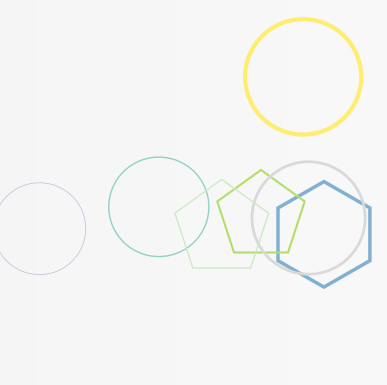[{"shape": "circle", "thickness": 1, "radius": 0.65, "center": [0.41, 0.463]}, {"shape": "circle", "thickness": 0.5, "radius": 0.6, "center": [0.102, 0.406]}, {"shape": "hexagon", "thickness": 2.5, "radius": 0.68, "center": [0.836, 0.391]}, {"shape": "pentagon", "thickness": 1.5, "radius": 0.59, "center": [0.674, 0.44]}, {"shape": "circle", "thickness": 2, "radius": 0.73, "center": [0.796, 0.434]}, {"shape": "pentagon", "thickness": 1, "radius": 0.64, "center": [0.572, 0.407]}, {"shape": "circle", "thickness": 3, "radius": 0.75, "center": [0.782, 0.8]}]